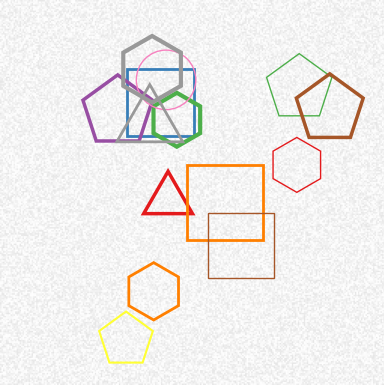[{"shape": "hexagon", "thickness": 1, "radius": 0.36, "center": [0.771, 0.572]}, {"shape": "triangle", "thickness": 2.5, "radius": 0.37, "center": [0.437, 0.482]}, {"shape": "square", "thickness": 2, "radius": 0.43, "center": [0.417, 0.734]}, {"shape": "hexagon", "thickness": 3, "radius": 0.35, "center": [0.459, 0.689]}, {"shape": "pentagon", "thickness": 1, "radius": 0.45, "center": [0.777, 0.771]}, {"shape": "pentagon", "thickness": 2.5, "radius": 0.47, "center": [0.306, 0.711]}, {"shape": "hexagon", "thickness": 2, "radius": 0.37, "center": [0.399, 0.243]}, {"shape": "square", "thickness": 2, "radius": 0.49, "center": [0.584, 0.474]}, {"shape": "pentagon", "thickness": 1.5, "radius": 0.37, "center": [0.327, 0.118]}, {"shape": "pentagon", "thickness": 2.5, "radius": 0.46, "center": [0.857, 0.717]}, {"shape": "square", "thickness": 1, "radius": 0.43, "center": [0.627, 0.362]}, {"shape": "circle", "thickness": 1, "radius": 0.39, "center": [0.431, 0.793]}, {"shape": "hexagon", "thickness": 3, "radius": 0.43, "center": [0.395, 0.82]}, {"shape": "triangle", "thickness": 2, "radius": 0.5, "center": [0.389, 0.681]}]